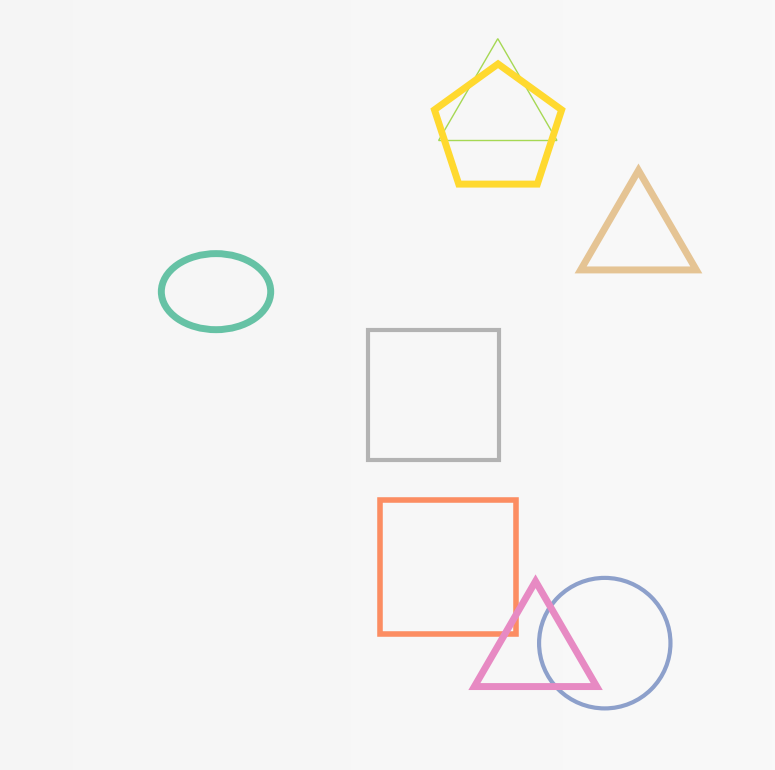[{"shape": "oval", "thickness": 2.5, "radius": 0.35, "center": [0.279, 0.621]}, {"shape": "square", "thickness": 2, "radius": 0.44, "center": [0.578, 0.264]}, {"shape": "circle", "thickness": 1.5, "radius": 0.42, "center": [0.78, 0.165]}, {"shape": "triangle", "thickness": 2.5, "radius": 0.46, "center": [0.691, 0.154]}, {"shape": "triangle", "thickness": 0.5, "radius": 0.44, "center": [0.642, 0.862]}, {"shape": "pentagon", "thickness": 2.5, "radius": 0.43, "center": [0.643, 0.831]}, {"shape": "triangle", "thickness": 2.5, "radius": 0.43, "center": [0.824, 0.693]}, {"shape": "square", "thickness": 1.5, "radius": 0.42, "center": [0.559, 0.487]}]